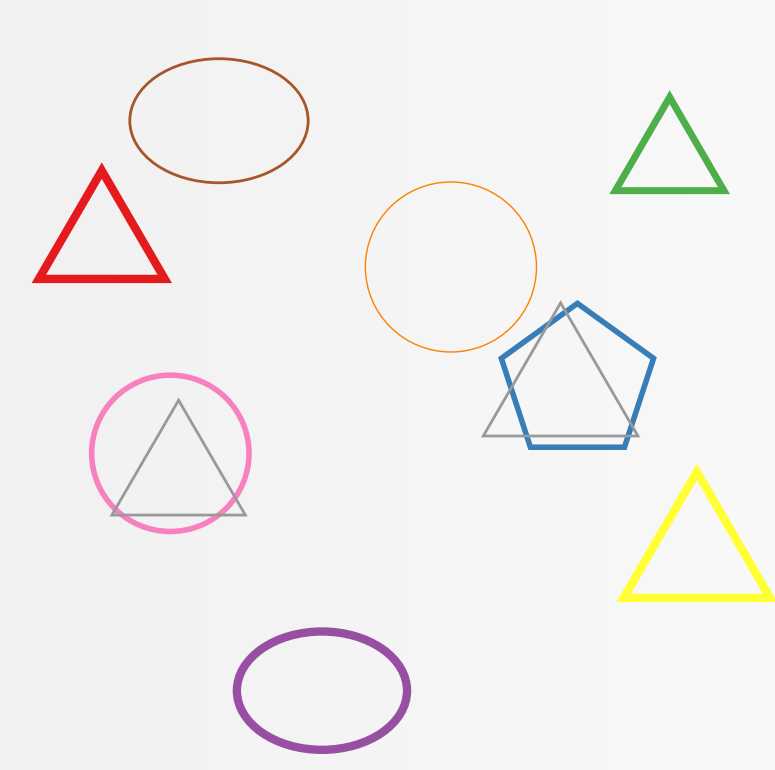[{"shape": "triangle", "thickness": 3, "radius": 0.47, "center": [0.131, 0.685]}, {"shape": "pentagon", "thickness": 2, "radius": 0.52, "center": [0.745, 0.503]}, {"shape": "triangle", "thickness": 2.5, "radius": 0.4, "center": [0.864, 0.793]}, {"shape": "oval", "thickness": 3, "radius": 0.55, "center": [0.415, 0.103]}, {"shape": "circle", "thickness": 0.5, "radius": 0.55, "center": [0.582, 0.653]}, {"shape": "triangle", "thickness": 3, "radius": 0.55, "center": [0.899, 0.278]}, {"shape": "oval", "thickness": 1, "radius": 0.58, "center": [0.283, 0.843]}, {"shape": "circle", "thickness": 2, "radius": 0.51, "center": [0.22, 0.411]}, {"shape": "triangle", "thickness": 1, "radius": 0.58, "center": [0.723, 0.491]}, {"shape": "triangle", "thickness": 1, "radius": 0.5, "center": [0.23, 0.381]}]